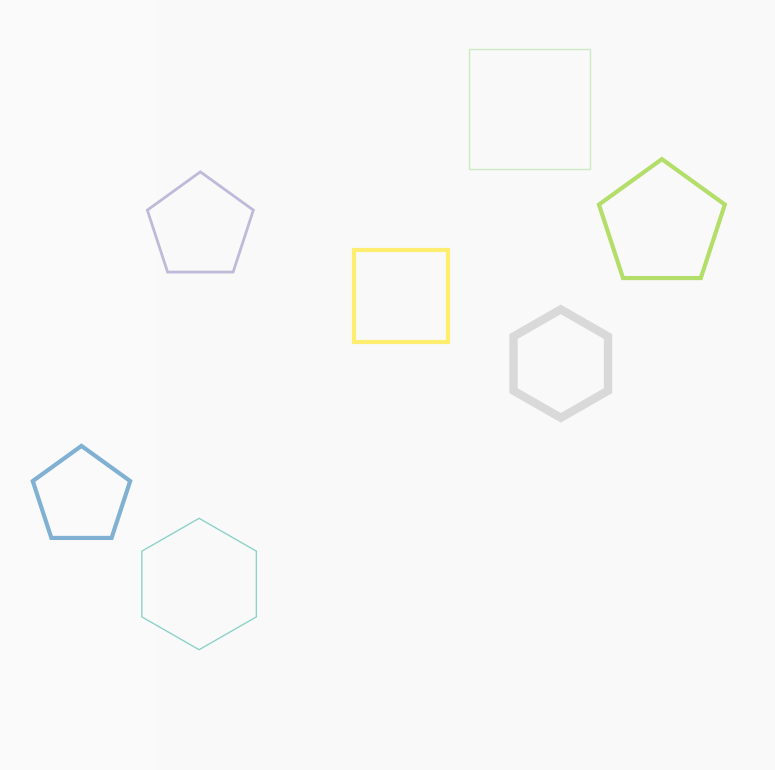[{"shape": "hexagon", "thickness": 0.5, "radius": 0.43, "center": [0.257, 0.242]}, {"shape": "pentagon", "thickness": 1, "radius": 0.36, "center": [0.259, 0.705]}, {"shape": "pentagon", "thickness": 1.5, "radius": 0.33, "center": [0.105, 0.355]}, {"shape": "pentagon", "thickness": 1.5, "radius": 0.43, "center": [0.854, 0.708]}, {"shape": "hexagon", "thickness": 3, "radius": 0.35, "center": [0.724, 0.528]}, {"shape": "square", "thickness": 0.5, "radius": 0.39, "center": [0.683, 0.858]}, {"shape": "square", "thickness": 1.5, "radius": 0.3, "center": [0.517, 0.616]}]